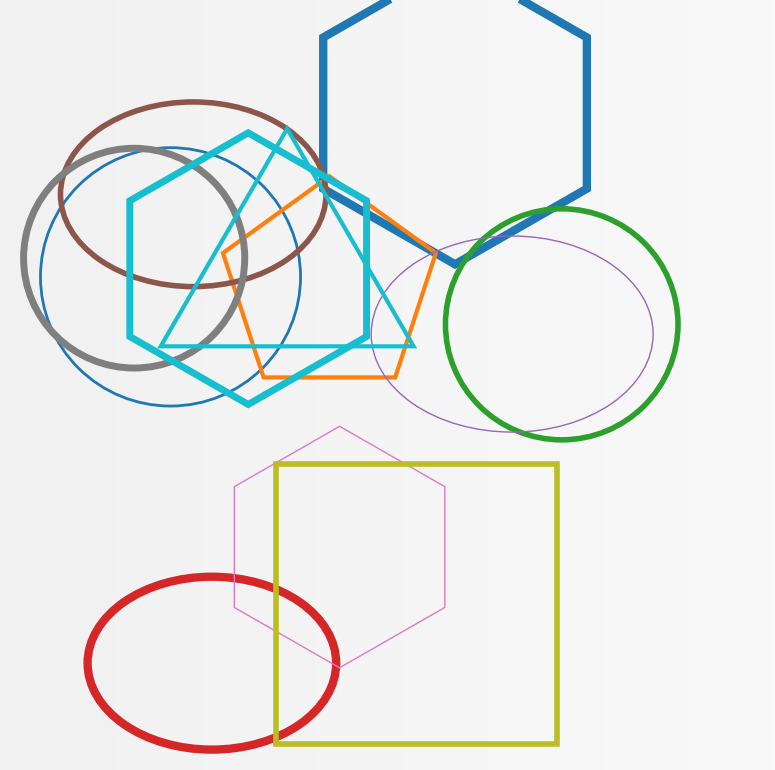[{"shape": "circle", "thickness": 1, "radius": 0.84, "center": [0.22, 0.64]}, {"shape": "hexagon", "thickness": 3, "radius": 0.98, "center": [0.587, 0.853]}, {"shape": "pentagon", "thickness": 1.5, "radius": 0.72, "center": [0.425, 0.627]}, {"shape": "circle", "thickness": 2, "radius": 0.75, "center": [0.725, 0.579]}, {"shape": "oval", "thickness": 3, "radius": 0.8, "center": [0.273, 0.139]}, {"shape": "oval", "thickness": 0.5, "radius": 0.91, "center": [0.661, 0.566]}, {"shape": "oval", "thickness": 2, "radius": 0.86, "center": [0.249, 0.748]}, {"shape": "hexagon", "thickness": 0.5, "radius": 0.78, "center": [0.438, 0.29]}, {"shape": "circle", "thickness": 2.5, "radius": 0.71, "center": [0.173, 0.665]}, {"shape": "square", "thickness": 2, "radius": 0.91, "center": [0.537, 0.216]}, {"shape": "triangle", "thickness": 1.5, "radius": 0.94, "center": [0.371, 0.644]}, {"shape": "hexagon", "thickness": 2.5, "radius": 0.88, "center": [0.32, 0.651]}]